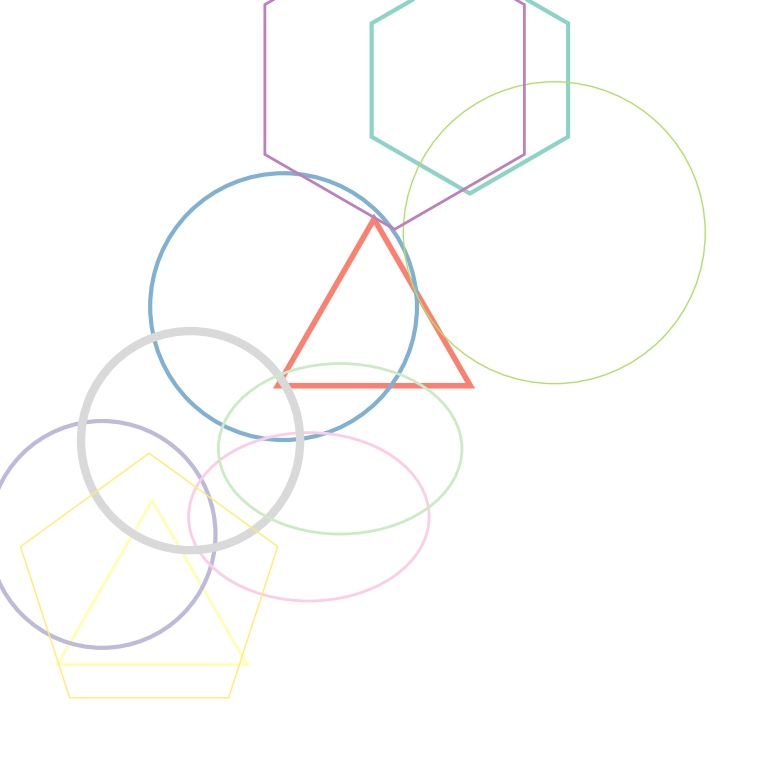[{"shape": "hexagon", "thickness": 1.5, "radius": 0.74, "center": [0.61, 0.896]}, {"shape": "triangle", "thickness": 1, "radius": 0.71, "center": [0.198, 0.208]}, {"shape": "circle", "thickness": 1.5, "radius": 0.74, "center": [0.133, 0.306]}, {"shape": "triangle", "thickness": 2, "radius": 0.72, "center": [0.486, 0.571]}, {"shape": "circle", "thickness": 1.5, "radius": 0.87, "center": [0.368, 0.602]}, {"shape": "circle", "thickness": 0.5, "radius": 0.98, "center": [0.72, 0.698]}, {"shape": "oval", "thickness": 1, "radius": 0.78, "center": [0.401, 0.329]}, {"shape": "circle", "thickness": 3, "radius": 0.71, "center": [0.248, 0.428]}, {"shape": "hexagon", "thickness": 1, "radius": 0.97, "center": [0.512, 0.897]}, {"shape": "oval", "thickness": 1, "radius": 0.79, "center": [0.442, 0.417]}, {"shape": "pentagon", "thickness": 0.5, "radius": 0.88, "center": [0.194, 0.236]}]